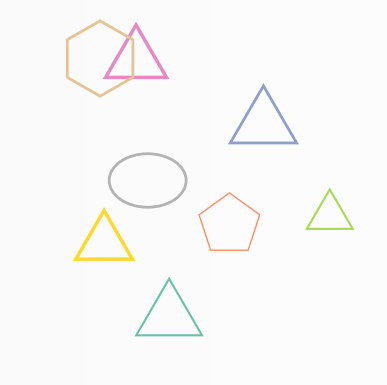[{"shape": "triangle", "thickness": 1.5, "radius": 0.49, "center": [0.436, 0.178]}, {"shape": "pentagon", "thickness": 1, "radius": 0.41, "center": [0.592, 0.417]}, {"shape": "triangle", "thickness": 2, "radius": 0.49, "center": [0.68, 0.678]}, {"shape": "triangle", "thickness": 2.5, "radius": 0.45, "center": [0.351, 0.844]}, {"shape": "triangle", "thickness": 1.5, "radius": 0.34, "center": [0.851, 0.44]}, {"shape": "triangle", "thickness": 2.5, "radius": 0.42, "center": [0.269, 0.369]}, {"shape": "hexagon", "thickness": 2, "radius": 0.49, "center": [0.258, 0.848]}, {"shape": "oval", "thickness": 2, "radius": 0.5, "center": [0.381, 0.531]}]